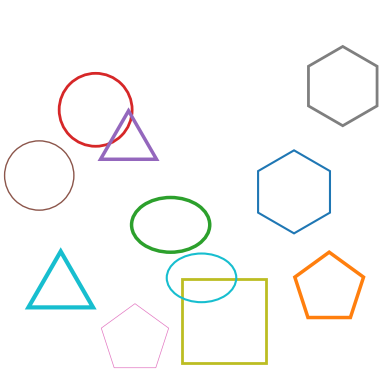[{"shape": "hexagon", "thickness": 1.5, "radius": 0.54, "center": [0.764, 0.502]}, {"shape": "pentagon", "thickness": 2.5, "radius": 0.47, "center": [0.855, 0.251]}, {"shape": "oval", "thickness": 2.5, "radius": 0.51, "center": [0.443, 0.416]}, {"shape": "circle", "thickness": 2, "radius": 0.47, "center": [0.248, 0.715]}, {"shape": "triangle", "thickness": 2.5, "radius": 0.42, "center": [0.334, 0.628]}, {"shape": "circle", "thickness": 1, "radius": 0.45, "center": [0.102, 0.544]}, {"shape": "pentagon", "thickness": 0.5, "radius": 0.46, "center": [0.351, 0.119]}, {"shape": "hexagon", "thickness": 2, "radius": 0.51, "center": [0.89, 0.776]}, {"shape": "square", "thickness": 2, "radius": 0.55, "center": [0.583, 0.166]}, {"shape": "triangle", "thickness": 3, "radius": 0.48, "center": [0.158, 0.25]}, {"shape": "oval", "thickness": 1.5, "radius": 0.45, "center": [0.523, 0.278]}]